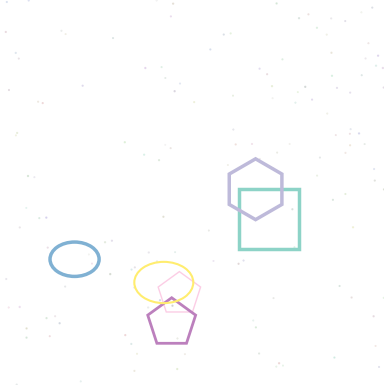[{"shape": "square", "thickness": 2.5, "radius": 0.39, "center": [0.7, 0.431]}, {"shape": "hexagon", "thickness": 2.5, "radius": 0.39, "center": [0.664, 0.508]}, {"shape": "oval", "thickness": 2.5, "radius": 0.32, "center": [0.194, 0.327]}, {"shape": "pentagon", "thickness": 1, "radius": 0.29, "center": [0.466, 0.237]}, {"shape": "pentagon", "thickness": 2, "radius": 0.33, "center": [0.446, 0.161]}, {"shape": "oval", "thickness": 1.5, "radius": 0.38, "center": [0.425, 0.266]}]